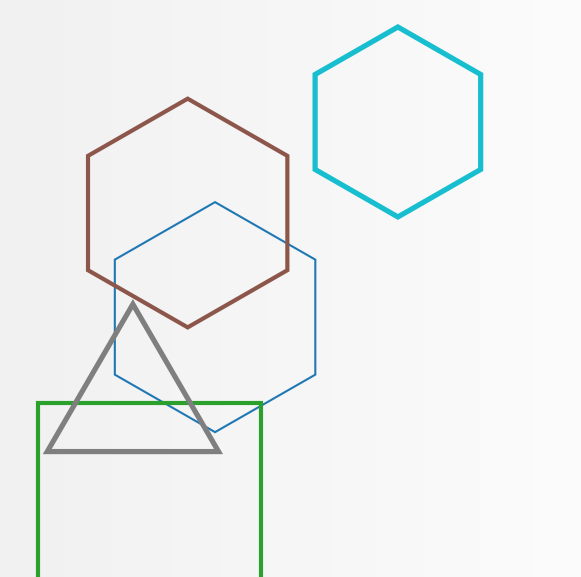[{"shape": "hexagon", "thickness": 1, "radius": 1.0, "center": [0.37, 0.45]}, {"shape": "square", "thickness": 2, "radius": 0.96, "center": [0.257, 0.109]}, {"shape": "hexagon", "thickness": 2, "radius": 0.99, "center": [0.323, 0.63]}, {"shape": "triangle", "thickness": 2.5, "radius": 0.85, "center": [0.229, 0.302]}, {"shape": "hexagon", "thickness": 2.5, "radius": 0.82, "center": [0.685, 0.788]}]